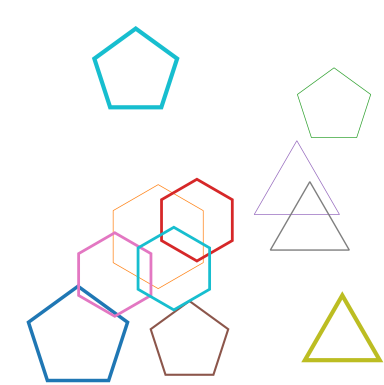[{"shape": "pentagon", "thickness": 2.5, "radius": 0.68, "center": [0.203, 0.121]}, {"shape": "hexagon", "thickness": 0.5, "radius": 0.68, "center": [0.411, 0.385]}, {"shape": "pentagon", "thickness": 0.5, "radius": 0.5, "center": [0.868, 0.724]}, {"shape": "hexagon", "thickness": 2, "radius": 0.53, "center": [0.511, 0.428]}, {"shape": "triangle", "thickness": 0.5, "radius": 0.64, "center": [0.771, 0.507]}, {"shape": "pentagon", "thickness": 1.5, "radius": 0.53, "center": [0.492, 0.112]}, {"shape": "hexagon", "thickness": 2, "radius": 0.54, "center": [0.298, 0.287]}, {"shape": "triangle", "thickness": 1, "radius": 0.59, "center": [0.805, 0.41]}, {"shape": "triangle", "thickness": 3, "radius": 0.56, "center": [0.889, 0.121]}, {"shape": "pentagon", "thickness": 3, "radius": 0.57, "center": [0.353, 0.813]}, {"shape": "hexagon", "thickness": 2, "radius": 0.54, "center": [0.452, 0.302]}]